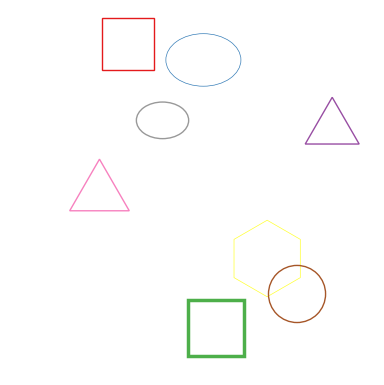[{"shape": "square", "thickness": 1, "radius": 0.34, "center": [0.332, 0.886]}, {"shape": "oval", "thickness": 0.5, "radius": 0.49, "center": [0.528, 0.844]}, {"shape": "square", "thickness": 2.5, "radius": 0.36, "center": [0.561, 0.149]}, {"shape": "triangle", "thickness": 1, "radius": 0.4, "center": [0.863, 0.666]}, {"shape": "hexagon", "thickness": 0.5, "radius": 0.5, "center": [0.694, 0.329]}, {"shape": "circle", "thickness": 1, "radius": 0.37, "center": [0.772, 0.236]}, {"shape": "triangle", "thickness": 1, "radius": 0.45, "center": [0.258, 0.497]}, {"shape": "oval", "thickness": 1, "radius": 0.34, "center": [0.422, 0.687]}]